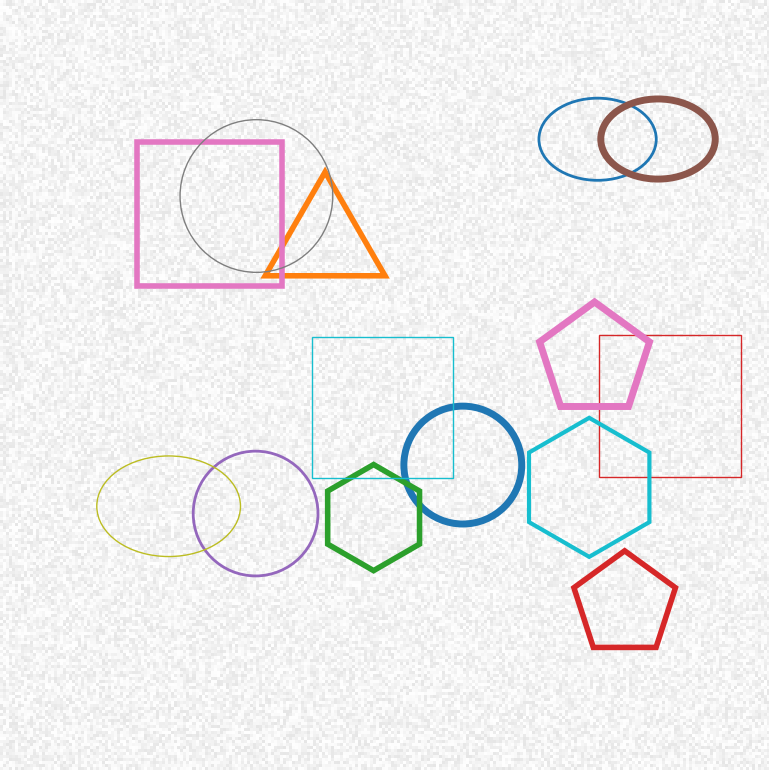[{"shape": "oval", "thickness": 1, "radius": 0.38, "center": [0.776, 0.819]}, {"shape": "circle", "thickness": 2.5, "radius": 0.38, "center": [0.601, 0.396]}, {"shape": "triangle", "thickness": 2, "radius": 0.45, "center": [0.422, 0.687]}, {"shape": "hexagon", "thickness": 2, "radius": 0.34, "center": [0.485, 0.328]}, {"shape": "square", "thickness": 0.5, "radius": 0.46, "center": [0.87, 0.472]}, {"shape": "pentagon", "thickness": 2, "radius": 0.35, "center": [0.811, 0.215]}, {"shape": "circle", "thickness": 1, "radius": 0.41, "center": [0.332, 0.333]}, {"shape": "oval", "thickness": 2.5, "radius": 0.37, "center": [0.855, 0.819]}, {"shape": "pentagon", "thickness": 2.5, "radius": 0.38, "center": [0.772, 0.533]}, {"shape": "square", "thickness": 2, "radius": 0.47, "center": [0.272, 0.722]}, {"shape": "circle", "thickness": 0.5, "radius": 0.5, "center": [0.333, 0.745]}, {"shape": "oval", "thickness": 0.5, "radius": 0.47, "center": [0.219, 0.343]}, {"shape": "square", "thickness": 0.5, "radius": 0.46, "center": [0.497, 0.471]}, {"shape": "hexagon", "thickness": 1.5, "radius": 0.45, "center": [0.765, 0.367]}]